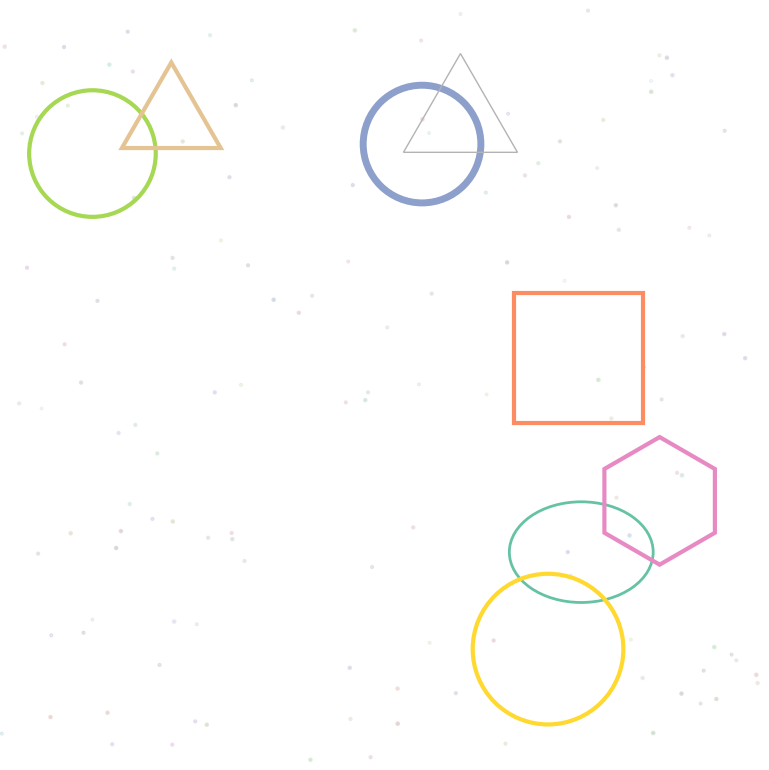[{"shape": "oval", "thickness": 1, "radius": 0.47, "center": [0.755, 0.283]}, {"shape": "square", "thickness": 1.5, "radius": 0.42, "center": [0.751, 0.535]}, {"shape": "circle", "thickness": 2.5, "radius": 0.38, "center": [0.548, 0.813]}, {"shape": "hexagon", "thickness": 1.5, "radius": 0.41, "center": [0.857, 0.35]}, {"shape": "circle", "thickness": 1.5, "radius": 0.41, "center": [0.12, 0.801]}, {"shape": "circle", "thickness": 1.5, "radius": 0.49, "center": [0.712, 0.157]}, {"shape": "triangle", "thickness": 1.5, "radius": 0.37, "center": [0.222, 0.845]}, {"shape": "triangle", "thickness": 0.5, "radius": 0.43, "center": [0.598, 0.845]}]